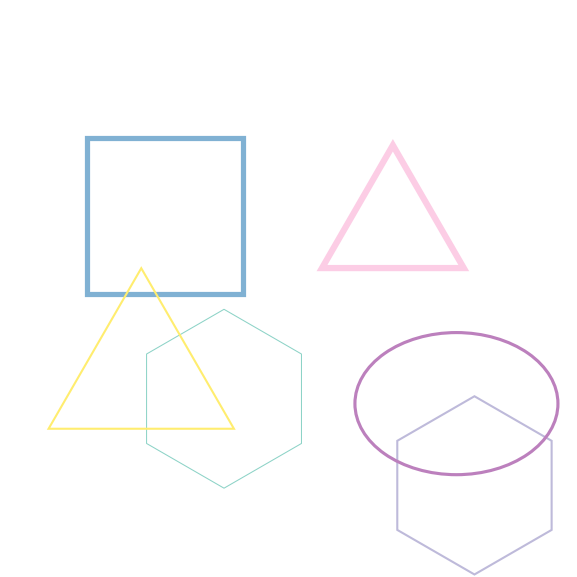[{"shape": "hexagon", "thickness": 0.5, "radius": 0.77, "center": [0.388, 0.309]}, {"shape": "hexagon", "thickness": 1, "radius": 0.77, "center": [0.822, 0.159]}, {"shape": "square", "thickness": 2.5, "radius": 0.67, "center": [0.286, 0.625]}, {"shape": "triangle", "thickness": 3, "radius": 0.71, "center": [0.68, 0.606]}, {"shape": "oval", "thickness": 1.5, "radius": 0.88, "center": [0.79, 0.3]}, {"shape": "triangle", "thickness": 1, "radius": 0.93, "center": [0.245, 0.349]}]